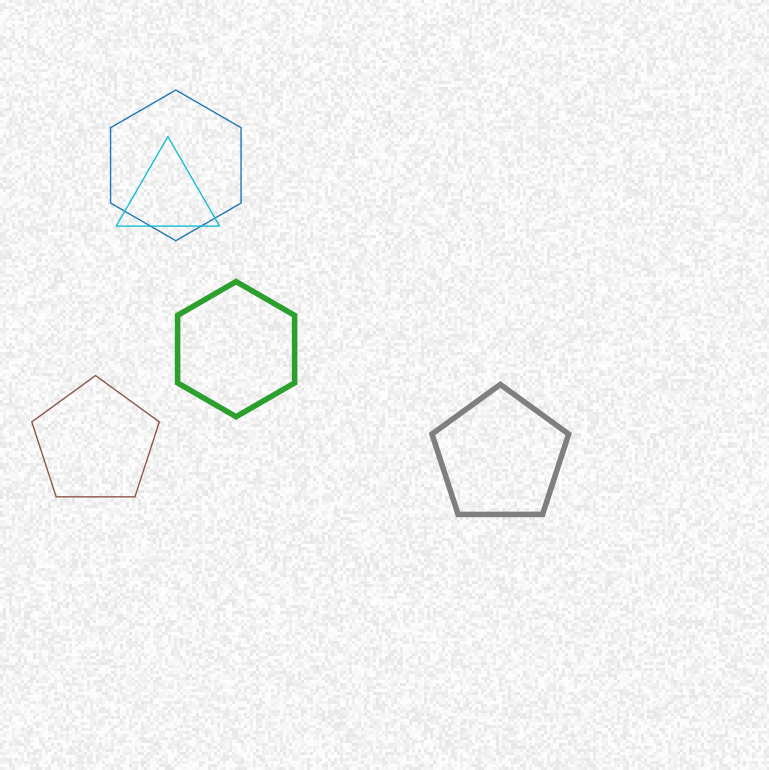[{"shape": "hexagon", "thickness": 0.5, "radius": 0.49, "center": [0.228, 0.785]}, {"shape": "hexagon", "thickness": 2, "radius": 0.44, "center": [0.307, 0.547]}, {"shape": "pentagon", "thickness": 0.5, "radius": 0.44, "center": [0.124, 0.425]}, {"shape": "pentagon", "thickness": 2, "radius": 0.47, "center": [0.65, 0.407]}, {"shape": "triangle", "thickness": 0.5, "radius": 0.39, "center": [0.218, 0.745]}]